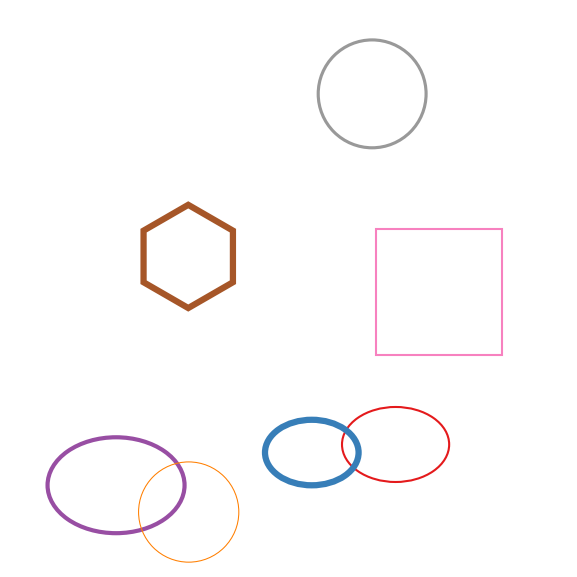[{"shape": "oval", "thickness": 1, "radius": 0.46, "center": [0.685, 0.229]}, {"shape": "oval", "thickness": 3, "radius": 0.41, "center": [0.54, 0.216]}, {"shape": "oval", "thickness": 2, "radius": 0.59, "center": [0.201, 0.159]}, {"shape": "circle", "thickness": 0.5, "radius": 0.43, "center": [0.327, 0.112]}, {"shape": "hexagon", "thickness": 3, "radius": 0.45, "center": [0.326, 0.555]}, {"shape": "square", "thickness": 1, "radius": 0.55, "center": [0.761, 0.494]}, {"shape": "circle", "thickness": 1.5, "radius": 0.47, "center": [0.644, 0.837]}]